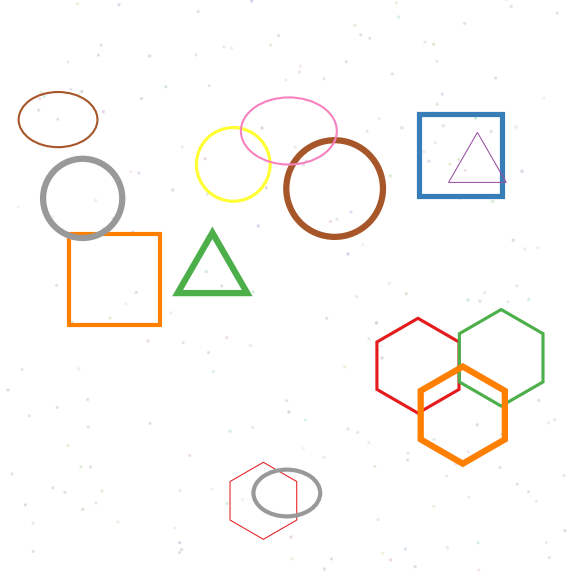[{"shape": "hexagon", "thickness": 0.5, "radius": 0.33, "center": [0.456, 0.132]}, {"shape": "hexagon", "thickness": 1.5, "radius": 0.41, "center": [0.724, 0.366]}, {"shape": "square", "thickness": 2.5, "radius": 0.36, "center": [0.797, 0.731]}, {"shape": "triangle", "thickness": 3, "radius": 0.35, "center": [0.368, 0.526]}, {"shape": "hexagon", "thickness": 1.5, "radius": 0.42, "center": [0.868, 0.38]}, {"shape": "triangle", "thickness": 0.5, "radius": 0.29, "center": [0.827, 0.712]}, {"shape": "square", "thickness": 2, "radius": 0.39, "center": [0.198, 0.516]}, {"shape": "hexagon", "thickness": 3, "radius": 0.42, "center": [0.801, 0.28]}, {"shape": "circle", "thickness": 1.5, "radius": 0.32, "center": [0.404, 0.714]}, {"shape": "oval", "thickness": 1, "radius": 0.34, "center": [0.101, 0.792]}, {"shape": "circle", "thickness": 3, "radius": 0.42, "center": [0.579, 0.673]}, {"shape": "oval", "thickness": 1, "radius": 0.42, "center": [0.5, 0.772]}, {"shape": "circle", "thickness": 3, "radius": 0.34, "center": [0.143, 0.656]}, {"shape": "oval", "thickness": 2, "radius": 0.29, "center": [0.497, 0.145]}]